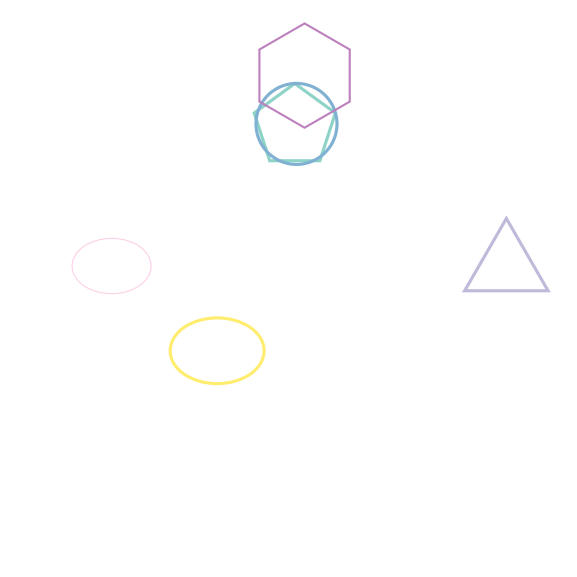[{"shape": "pentagon", "thickness": 1.5, "radius": 0.37, "center": [0.51, 0.781]}, {"shape": "triangle", "thickness": 1.5, "radius": 0.42, "center": [0.877, 0.537]}, {"shape": "circle", "thickness": 1.5, "radius": 0.35, "center": [0.513, 0.785]}, {"shape": "oval", "thickness": 0.5, "radius": 0.34, "center": [0.193, 0.538]}, {"shape": "hexagon", "thickness": 1, "radius": 0.45, "center": [0.527, 0.868]}, {"shape": "oval", "thickness": 1.5, "radius": 0.41, "center": [0.376, 0.392]}]